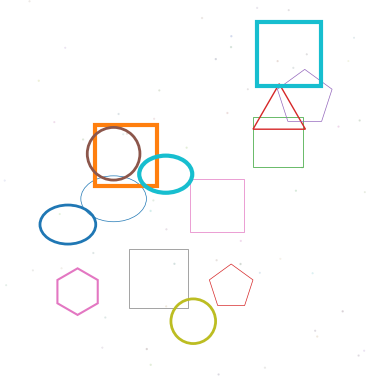[{"shape": "oval", "thickness": 0.5, "radius": 0.43, "center": [0.295, 0.484]}, {"shape": "oval", "thickness": 2, "radius": 0.36, "center": [0.176, 0.417]}, {"shape": "square", "thickness": 3, "radius": 0.4, "center": [0.327, 0.596]}, {"shape": "square", "thickness": 0.5, "radius": 0.32, "center": [0.723, 0.63]}, {"shape": "triangle", "thickness": 1, "radius": 0.39, "center": [0.725, 0.704]}, {"shape": "pentagon", "thickness": 0.5, "radius": 0.3, "center": [0.6, 0.255]}, {"shape": "pentagon", "thickness": 0.5, "radius": 0.37, "center": [0.792, 0.745]}, {"shape": "circle", "thickness": 2, "radius": 0.34, "center": [0.295, 0.601]}, {"shape": "square", "thickness": 0.5, "radius": 0.35, "center": [0.563, 0.466]}, {"shape": "hexagon", "thickness": 1.5, "radius": 0.3, "center": [0.202, 0.243]}, {"shape": "square", "thickness": 0.5, "radius": 0.38, "center": [0.412, 0.276]}, {"shape": "circle", "thickness": 2, "radius": 0.29, "center": [0.502, 0.166]}, {"shape": "square", "thickness": 3, "radius": 0.42, "center": [0.75, 0.86]}, {"shape": "oval", "thickness": 3, "radius": 0.34, "center": [0.43, 0.548]}]